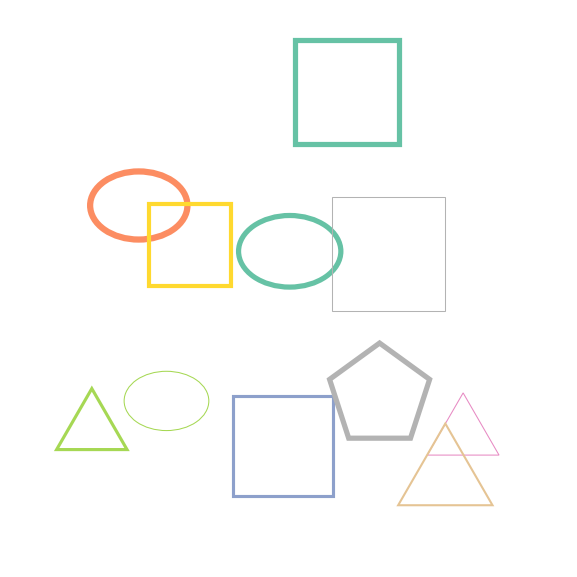[{"shape": "square", "thickness": 2.5, "radius": 0.45, "center": [0.6, 0.84]}, {"shape": "oval", "thickness": 2.5, "radius": 0.44, "center": [0.502, 0.564]}, {"shape": "oval", "thickness": 3, "radius": 0.42, "center": [0.24, 0.643]}, {"shape": "square", "thickness": 1.5, "radius": 0.43, "center": [0.49, 0.226]}, {"shape": "triangle", "thickness": 0.5, "radius": 0.36, "center": [0.802, 0.247]}, {"shape": "oval", "thickness": 0.5, "radius": 0.37, "center": [0.288, 0.305]}, {"shape": "triangle", "thickness": 1.5, "radius": 0.35, "center": [0.159, 0.256]}, {"shape": "square", "thickness": 2, "radius": 0.35, "center": [0.33, 0.575]}, {"shape": "triangle", "thickness": 1, "radius": 0.47, "center": [0.771, 0.171]}, {"shape": "pentagon", "thickness": 2.5, "radius": 0.46, "center": [0.657, 0.314]}, {"shape": "square", "thickness": 0.5, "radius": 0.49, "center": [0.673, 0.559]}]